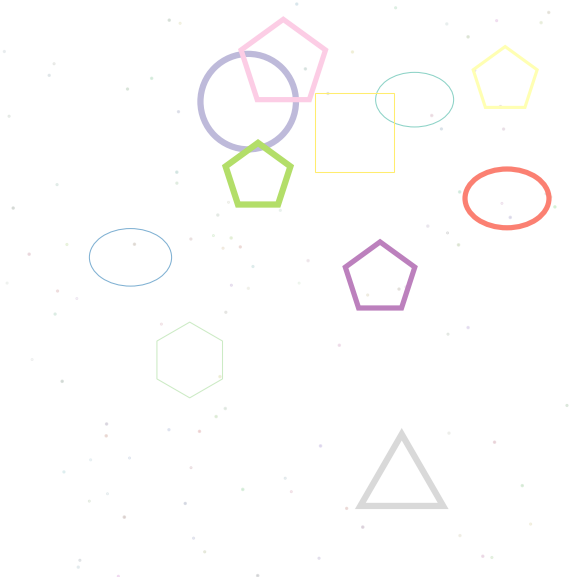[{"shape": "oval", "thickness": 0.5, "radius": 0.34, "center": [0.718, 0.827]}, {"shape": "pentagon", "thickness": 1.5, "radius": 0.29, "center": [0.875, 0.86]}, {"shape": "circle", "thickness": 3, "radius": 0.41, "center": [0.43, 0.823]}, {"shape": "oval", "thickness": 2.5, "radius": 0.36, "center": [0.878, 0.656]}, {"shape": "oval", "thickness": 0.5, "radius": 0.36, "center": [0.226, 0.554]}, {"shape": "pentagon", "thickness": 3, "radius": 0.3, "center": [0.447, 0.693]}, {"shape": "pentagon", "thickness": 2.5, "radius": 0.38, "center": [0.491, 0.889]}, {"shape": "triangle", "thickness": 3, "radius": 0.41, "center": [0.696, 0.164]}, {"shape": "pentagon", "thickness": 2.5, "radius": 0.32, "center": [0.658, 0.517]}, {"shape": "hexagon", "thickness": 0.5, "radius": 0.33, "center": [0.329, 0.376]}, {"shape": "square", "thickness": 0.5, "radius": 0.34, "center": [0.614, 0.769]}]